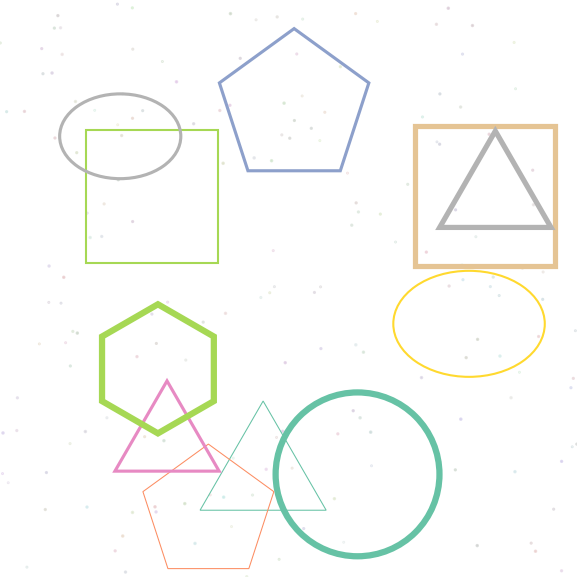[{"shape": "triangle", "thickness": 0.5, "radius": 0.63, "center": [0.456, 0.179]}, {"shape": "circle", "thickness": 3, "radius": 0.71, "center": [0.619, 0.178]}, {"shape": "pentagon", "thickness": 0.5, "radius": 0.6, "center": [0.361, 0.111]}, {"shape": "pentagon", "thickness": 1.5, "radius": 0.68, "center": [0.509, 0.814]}, {"shape": "triangle", "thickness": 1.5, "radius": 0.52, "center": [0.289, 0.235]}, {"shape": "hexagon", "thickness": 3, "radius": 0.56, "center": [0.273, 0.36]}, {"shape": "square", "thickness": 1, "radius": 0.57, "center": [0.263, 0.659]}, {"shape": "oval", "thickness": 1, "radius": 0.66, "center": [0.812, 0.438]}, {"shape": "square", "thickness": 2.5, "radius": 0.61, "center": [0.84, 0.66]}, {"shape": "triangle", "thickness": 2.5, "radius": 0.56, "center": [0.858, 0.661]}, {"shape": "oval", "thickness": 1.5, "radius": 0.52, "center": [0.208, 0.763]}]